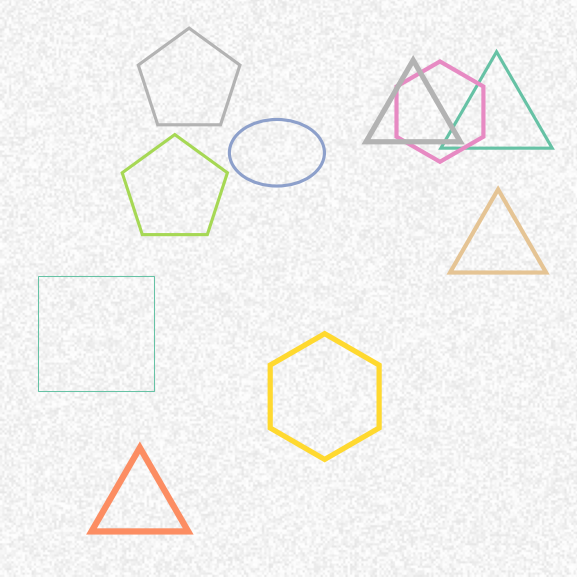[{"shape": "square", "thickness": 0.5, "radius": 0.5, "center": [0.166, 0.421]}, {"shape": "triangle", "thickness": 1.5, "radius": 0.56, "center": [0.86, 0.798]}, {"shape": "triangle", "thickness": 3, "radius": 0.48, "center": [0.242, 0.127]}, {"shape": "oval", "thickness": 1.5, "radius": 0.41, "center": [0.48, 0.735]}, {"shape": "hexagon", "thickness": 2, "radius": 0.43, "center": [0.762, 0.806]}, {"shape": "pentagon", "thickness": 1.5, "radius": 0.48, "center": [0.303, 0.67]}, {"shape": "hexagon", "thickness": 2.5, "radius": 0.54, "center": [0.562, 0.312]}, {"shape": "triangle", "thickness": 2, "radius": 0.48, "center": [0.862, 0.575]}, {"shape": "pentagon", "thickness": 1.5, "radius": 0.46, "center": [0.327, 0.858]}, {"shape": "triangle", "thickness": 2.5, "radius": 0.47, "center": [0.715, 0.801]}]